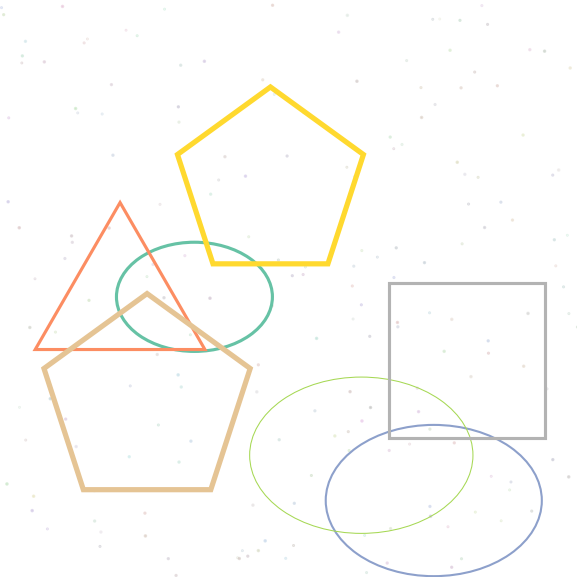[{"shape": "oval", "thickness": 1.5, "radius": 0.68, "center": [0.337, 0.485]}, {"shape": "triangle", "thickness": 1.5, "radius": 0.85, "center": [0.208, 0.479]}, {"shape": "oval", "thickness": 1, "radius": 0.94, "center": [0.751, 0.132]}, {"shape": "oval", "thickness": 0.5, "radius": 0.97, "center": [0.626, 0.211]}, {"shape": "pentagon", "thickness": 2.5, "radius": 0.85, "center": [0.468, 0.679]}, {"shape": "pentagon", "thickness": 2.5, "radius": 0.94, "center": [0.255, 0.303]}, {"shape": "square", "thickness": 1.5, "radius": 0.67, "center": [0.809, 0.375]}]